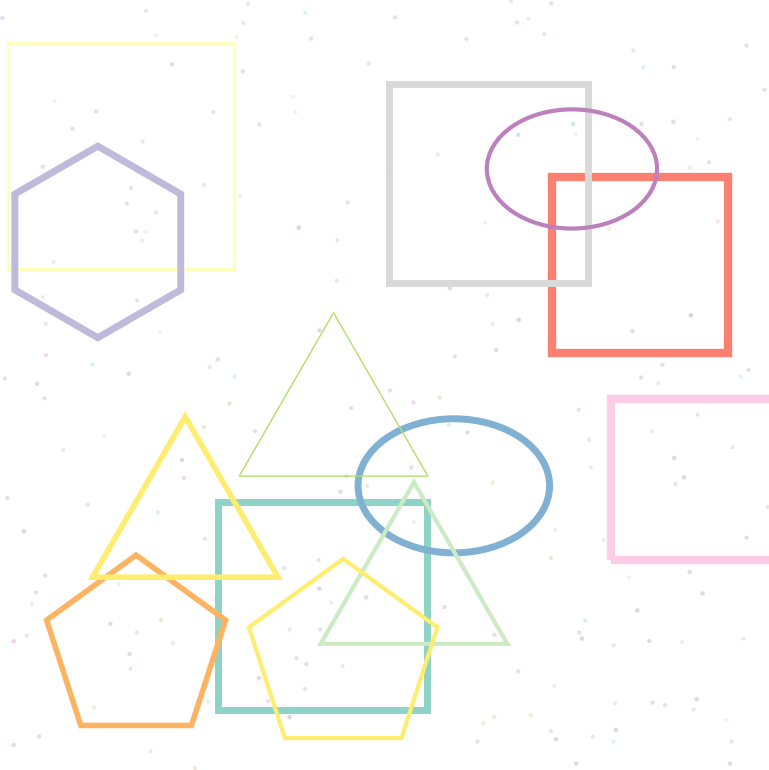[{"shape": "square", "thickness": 2.5, "radius": 0.68, "center": [0.419, 0.213]}, {"shape": "square", "thickness": 1, "radius": 0.73, "center": [0.157, 0.798]}, {"shape": "hexagon", "thickness": 2.5, "radius": 0.62, "center": [0.127, 0.686]}, {"shape": "square", "thickness": 3, "radius": 0.57, "center": [0.831, 0.655]}, {"shape": "oval", "thickness": 2.5, "radius": 0.62, "center": [0.589, 0.369]}, {"shape": "pentagon", "thickness": 2, "radius": 0.61, "center": [0.177, 0.157]}, {"shape": "triangle", "thickness": 0.5, "radius": 0.71, "center": [0.433, 0.452]}, {"shape": "square", "thickness": 3, "radius": 0.52, "center": [0.899, 0.377]}, {"shape": "square", "thickness": 2.5, "radius": 0.65, "center": [0.634, 0.762]}, {"shape": "oval", "thickness": 1.5, "radius": 0.55, "center": [0.743, 0.781]}, {"shape": "triangle", "thickness": 1.5, "radius": 0.7, "center": [0.538, 0.234]}, {"shape": "pentagon", "thickness": 1.5, "radius": 0.64, "center": [0.446, 0.146]}, {"shape": "triangle", "thickness": 2, "radius": 0.69, "center": [0.241, 0.32]}]